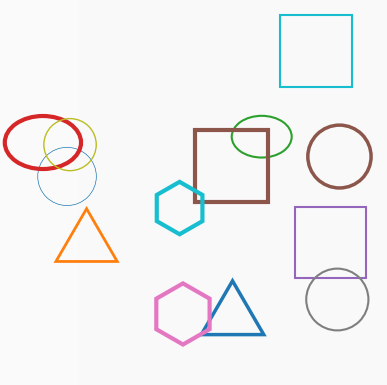[{"shape": "circle", "thickness": 0.5, "radius": 0.38, "center": [0.173, 0.542]}, {"shape": "triangle", "thickness": 2.5, "radius": 0.47, "center": [0.6, 0.177]}, {"shape": "triangle", "thickness": 2, "radius": 0.46, "center": [0.223, 0.367]}, {"shape": "oval", "thickness": 1.5, "radius": 0.39, "center": [0.675, 0.645]}, {"shape": "oval", "thickness": 3, "radius": 0.49, "center": [0.111, 0.63]}, {"shape": "square", "thickness": 1.5, "radius": 0.46, "center": [0.853, 0.37]}, {"shape": "square", "thickness": 3, "radius": 0.47, "center": [0.597, 0.568]}, {"shape": "circle", "thickness": 2.5, "radius": 0.41, "center": [0.876, 0.593]}, {"shape": "hexagon", "thickness": 3, "radius": 0.4, "center": [0.472, 0.185]}, {"shape": "circle", "thickness": 1.5, "radius": 0.4, "center": [0.871, 0.222]}, {"shape": "circle", "thickness": 1, "radius": 0.34, "center": [0.181, 0.624]}, {"shape": "square", "thickness": 1.5, "radius": 0.47, "center": [0.816, 0.868]}, {"shape": "hexagon", "thickness": 3, "radius": 0.34, "center": [0.463, 0.46]}]